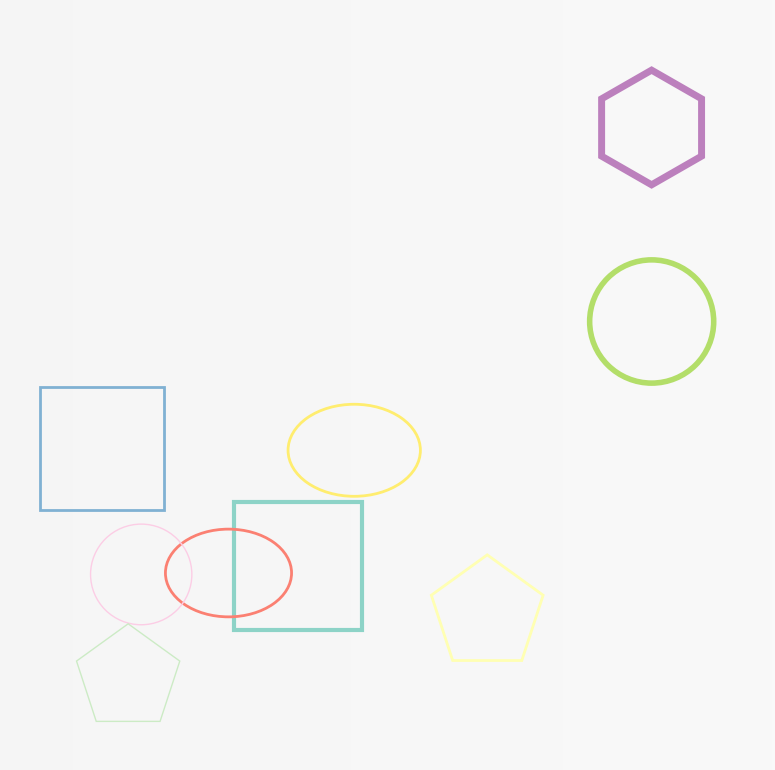[{"shape": "square", "thickness": 1.5, "radius": 0.41, "center": [0.384, 0.265]}, {"shape": "pentagon", "thickness": 1, "radius": 0.38, "center": [0.629, 0.204]}, {"shape": "oval", "thickness": 1, "radius": 0.41, "center": [0.295, 0.256]}, {"shape": "square", "thickness": 1, "radius": 0.4, "center": [0.132, 0.418]}, {"shape": "circle", "thickness": 2, "radius": 0.4, "center": [0.841, 0.582]}, {"shape": "circle", "thickness": 0.5, "radius": 0.33, "center": [0.182, 0.254]}, {"shape": "hexagon", "thickness": 2.5, "radius": 0.37, "center": [0.841, 0.834]}, {"shape": "pentagon", "thickness": 0.5, "radius": 0.35, "center": [0.165, 0.12]}, {"shape": "oval", "thickness": 1, "radius": 0.43, "center": [0.457, 0.415]}]